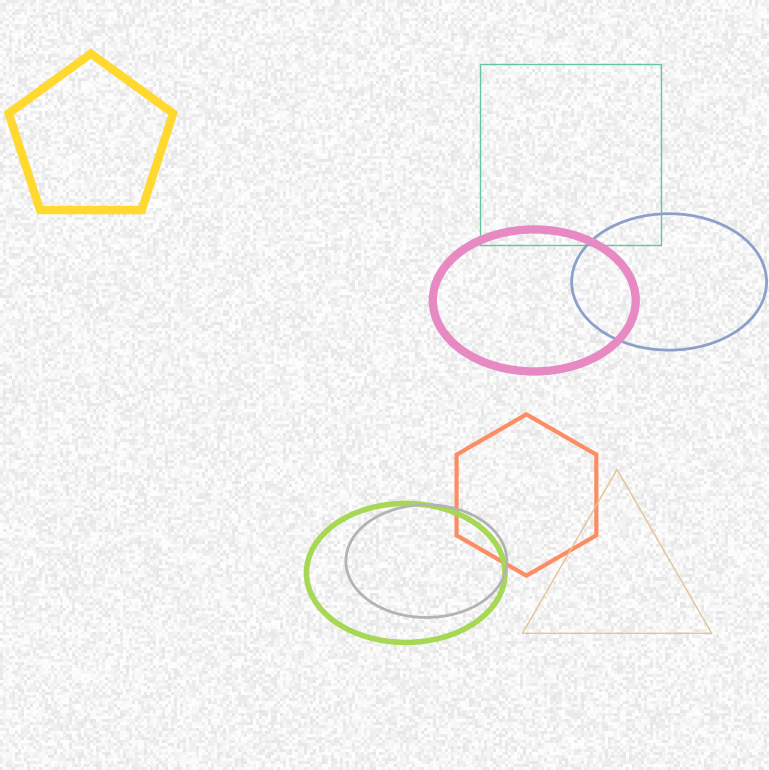[{"shape": "square", "thickness": 0.5, "radius": 0.59, "center": [0.741, 0.8]}, {"shape": "hexagon", "thickness": 1.5, "radius": 0.52, "center": [0.684, 0.357]}, {"shape": "oval", "thickness": 1, "radius": 0.63, "center": [0.869, 0.634]}, {"shape": "oval", "thickness": 3, "radius": 0.66, "center": [0.694, 0.61]}, {"shape": "oval", "thickness": 2, "radius": 0.64, "center": [0.527, 0.256]}, {"shape": "pentagon", "thickness": 3, "radius": 0.56, "center": [0.118, 0.818]}, {"shape": "triangle", "thickness": 0.5, "radius": 0.71, "center": [0.801, 0.248]}, {"shape": "oval", "thickness": 1, "radius": 0.52, "center": [0.554, 0.271]}]